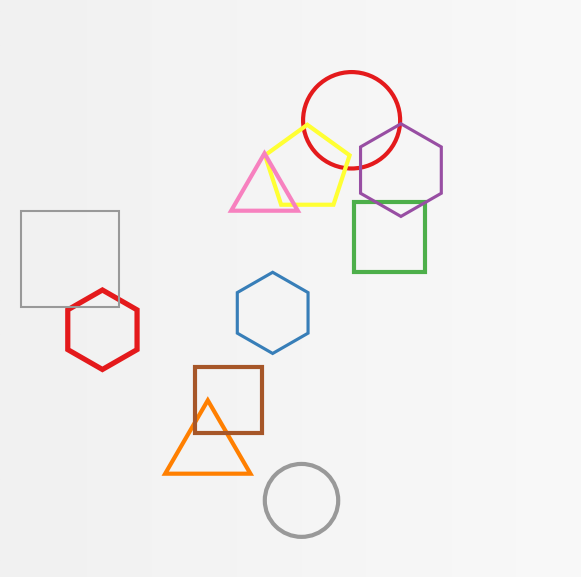[{"shape": "hexagon", "thickness": 2.5, "radius": 0.34, "center": [0.176, 0.428]}, {"shape": "circle", "thickness": 2, "radius": 0.42, "center": [0.605, 0.791]}, {"shape": "hexagon", "thickness": 1.5, "radius": 0.35, "center": [0.469, 0.457]}, {"shape": "square", "thickness": 2, "radius": 0.3, "center": [0.67, 0.588]}, {"shape": "hexagon", "thickness": 1.5, "radius": 0.4, "center": [0.69, 0.705]}, {"shape": "triangle", "thickness": 2, "radius": 0.42, "center": [0.357, 0.221]}, {"shape": "pentagon", "thickness": 2, "radius": 0.38, "center": [0.529, 0.707]}, {"shape": "square", "thickness": 2, "radius": 0.29, "center": [0.394, 0.307]}, {"shape": "triangle", "thickness": 2, "radius": 0.33, "center": [0.455, 0.667]}, {"shape": "circle", "thickness": 2, "radius": 0.32, "center": [0.519, 0.133]}, {"shape": "square", "thickness": 1, "radius": 0.42, "center": [0.12, 0.551]}]